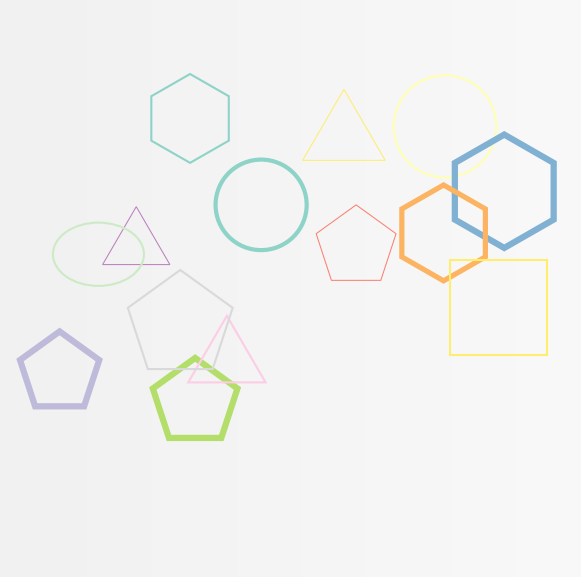[{"shape": "hexagon", "thickness": 1, "radius": 0.38, "center": [0.327, 0.794]}, {"shape": "circle", "thickness": 2, "radius": 0.39, "center": [0.449, 0.644]}, {"shape": "circle", "thickness": 1, "radius": 0.44, "center": [0.766, 0.78]}, {"shape": "pentagon", "thickness": 3, "radius": 0.36, "center": [0.103, 0.354]}, {"shape": "pentagon", "thickness": 0.5, "radius": 0.36, "center": [0.613, 0.572]}, {"shape": "hexagon", "thickness": 3, "radius": 0.49, "center": [0.868, 0.668]}, {"shape": "hexagon", "thickness": 2.5, "radius": 0.41, "center": [0.763, 0.596]}, {"shape": "pentagon", "thickness": 3, "radius": 0.38, "center": [0.336, 0.303]}, {"shape": "triangle", "thickness": 1, "radius": 0.38, "center": [0.39, 0.375]}, {"shape": "pentagon", "thickness": 1, "radius": 0.47, "center": [0.31, 0.437]}, {"shape": "triangle", "thickness": 0.5, "radius": 0.33, "center": [0.234, 0.574]}, {"shape": "oval", "thickness": 1, "radius": 0.39, "center": [0.169, 0.559]}, {"shape": "triangle", "thickness": 0.5, "radius": 0.41, "center": [0.592, 0.762]}, {"shape": "square", "thickness": 1, "radius": 0.41, "center": [0.858, 0.467]}]